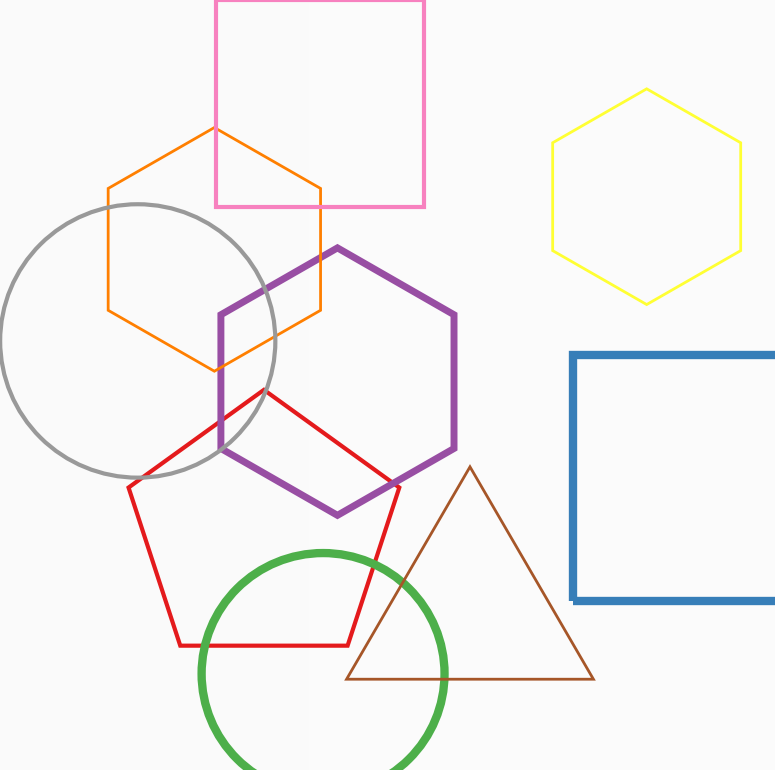[{"shape": "pentagon", "thickness": 1.5, "radius": 0.92, "center": [0.341, 0.31]}, {"shape": "square", "thickness": 3, "radius": 0.8, "center": [0.899, 0.379]}, {"shape": "circle", "thickness": 3, "radius": 0.78, "center": [0.417, 0.125]}, {"shape": "hexagon", "thickness": 2.5, "radius": 0.87, "center": [0.435, 0.504]}, {"shape": "hexagon", "thickness": 1, "radius": 0.79, "center": [0.277, 0.676]}, {"shape": "hexagon", "thickness": 1, "radius": 0.7, "center": [0.834, 0.745]}, {"shape": "triangle", "thickness": 1, "radius": 0.92, "center": [0.606, 0.21]}, {"shape": "square", "thickness": 1.5, "radius": 0.67, "center": [0.413, 0.865]}, {"shape": "circle", "thickness": 1.5, "radius": 0.89, "center": [0.178, 0.557]}]